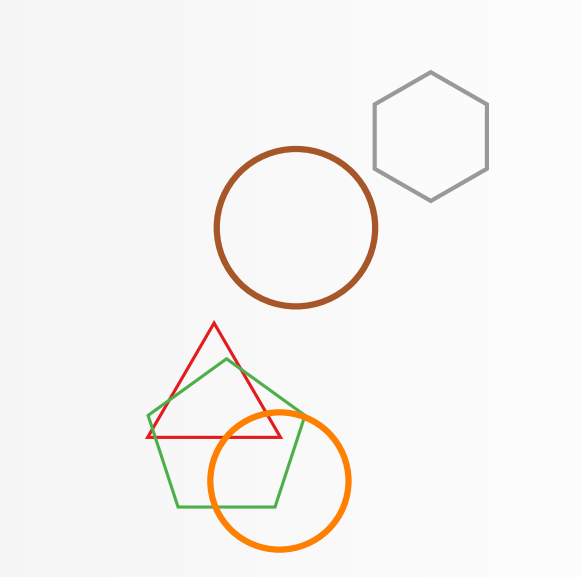[{"shape": "triangle", "thickness": 1.5, "radius": 0.66, "center": [0.368, 0.308]}, {"shape": "pentagon", "thickness": 1.5, "radius": 0.71, "center": [0.39, 0.236]}, {"shape": "circle", "thickness": 3, "radius": 0.59, "center": [0.481, 0.166]}, {"shape": "circle", "thickness": 3, "radius": 0.68, "center": [0.509, 0.605]}, {"shape": "hexagon", "thickness": 2, "radius": 0.56, "center": [0.741, 0.763]}]